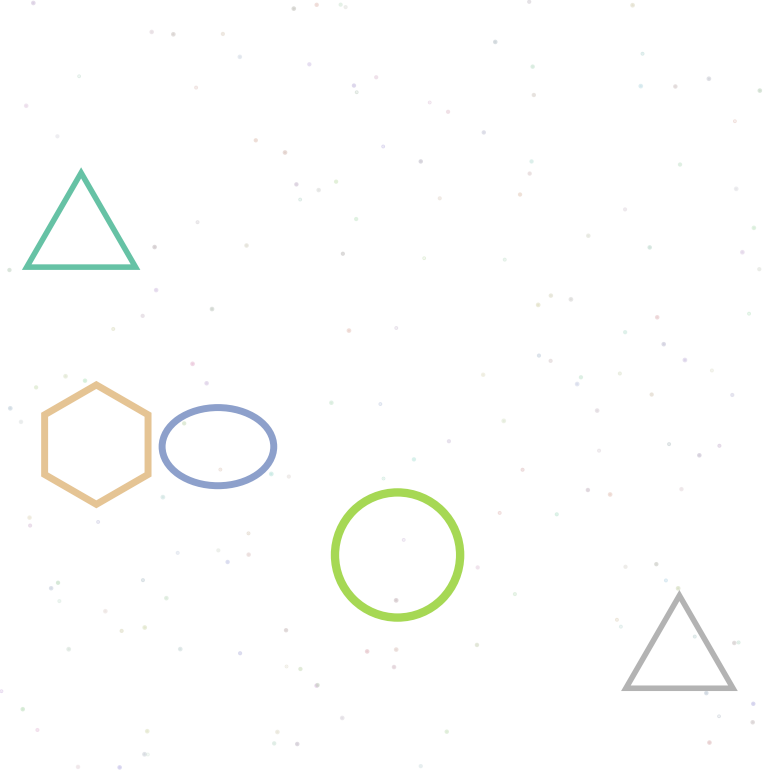[{"shape": "triangle", "thickness": 2, "radius": 0.41, "center": [0.105, 0.694]}, {"shape": "oval", "thickness": 2.5, "radius": 0.36, "center": [0.283, 0.42]}, {"shape": "circle", "thickness": 3, "radius": 0.41, "center": [0.516, 0.279]}, {"shape": "hexagon", "thickness": 2.5, "radius": 0.39, "center": [0.125, 0.423]}, {"shape": "triangle", "thickness": 2, "radius": 0.4, "center": [0.882, 0.146]}]